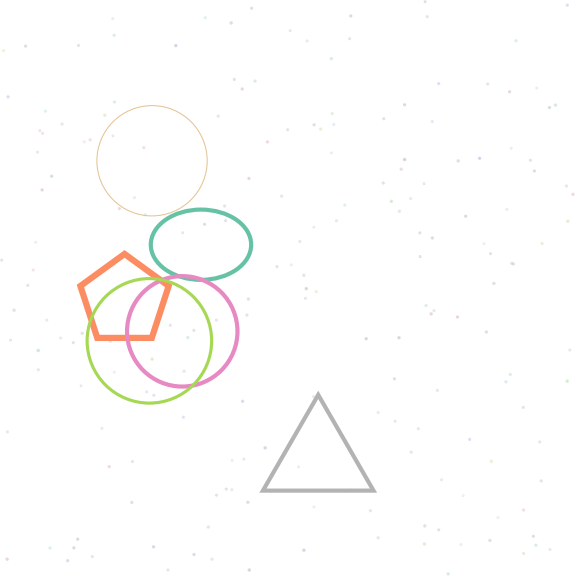[{"shape": "oval", "thickness": 2, "radius": 0.43, "center": [0.348, 0.575]}, {"shape": "pentagon", "thickness": 3, "radius": 0.4, "center": [0.216, 0.479]}, {"shape": "circle", "thickness": 2, "radius": 0.48, "center": [0.316, 0.425]}, {"shape": "circle", "thickness": 1.5, "radius": 0.54, "center": [0.259, 0.409]}, {"shape": "circle", "thickness": 0.5, "radius": 0.48, "center": [0.263, 0.721]}, {"shape": "triangle", "thickness": 2, "radius": 0.55, "center": [0.551, 0.205]}]